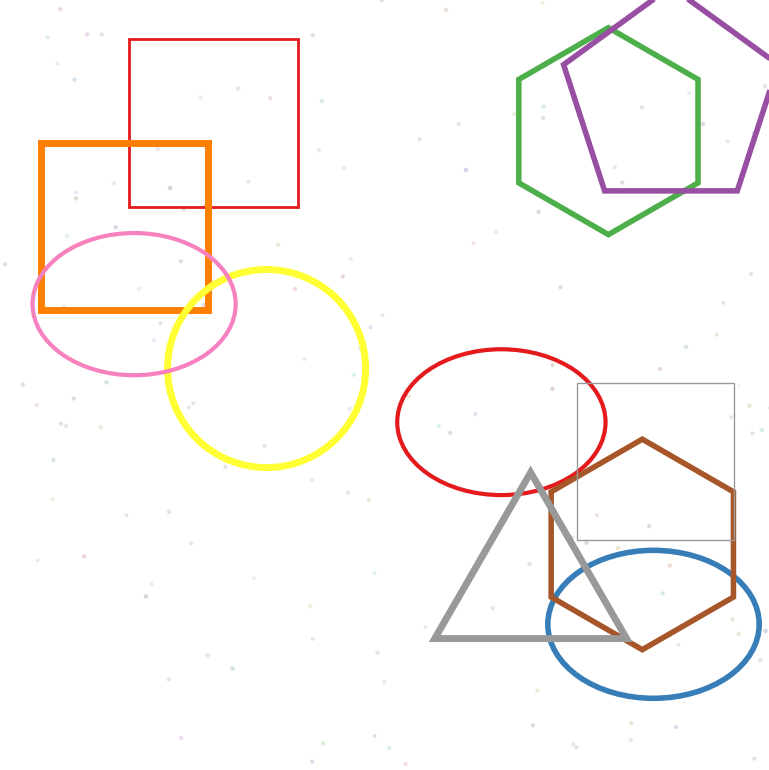[{"shape": "square", "thickness": 1, "radius": 0.55, "center": [0.277, 0.84]}, {"shape": "oval", "thickness": 1.5, "radius": 0.68, "center": [0.651, 0.452]}, {"shape": "oval", "thickness": 2, "radius": 0.69, "center": [0.849, 0.189]}, {"shape": "hexagon", "thickness": 2, "radius": 0.67, "center": [0.79, 0.83]}, {"shape": "pentagon", "thickness": 2, "radius": 0.73, "center": [0.871, 0.871]}, {"shape": "square", "thickness": 2.5, "radius": 0.54, "center": [0.162, 0.706]}, {"shape": "circle", "thickness": 2.5, "radius": 0.64, "center": [0.346, 0.521]}, {"shape": "hexagon", "thickness": 2, "radius": 0.68, "center": [0.834, 0.293]}, {"shape": "oval", "thickness": 1.5, "radius": 0.66, "center": [0.174, 0.605]}, {"shape": "square", "thickness": 0.5, "radius": 0.51, "center": [0.851, 0.401]}, {"shape": "triangle", "thickness": 2.5, "radius": 0.72, "center": [0.689, 0.243]}]